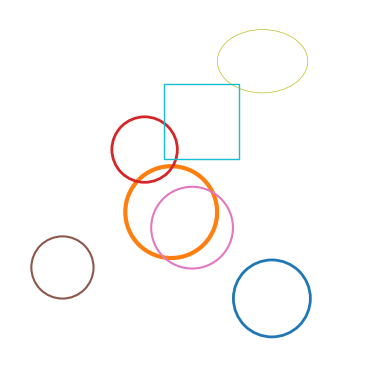[{"shape": "circle", "thickness": 2, "radius": 0.5, "center": [0.706, 0.225]}, {"shape": "circle", "thickness": 3, "radius": 0.6, "center": [0.445, 0.449]}, {"shape": "circle", "thickness": 2, "radius": 0.43, "center": [0.376, 0.612]}, {"shape": "circle", "thickness": 1.5, "radius": 0.4, "center": [0.162, 0.305]}, {"shape": "circle", "thickness": 1.5, "radius": 0.53, "center": [0.499, 0.409]}, {"shape": "oval", "thickness": 0.5, "radius": 0.59, "center": [0.682, 0.841]}, {"shape": "square", "thickness": 1, "radius": 0.48, "center": [0.523, 0.684]}]